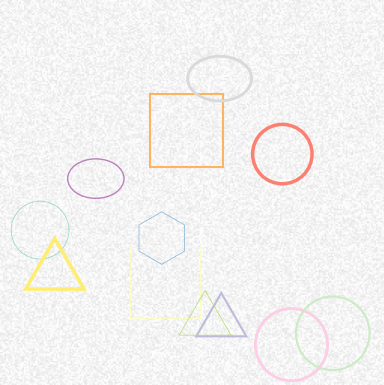[{"shape": "circle", "thickness": 0.5, "radius": 0.38, "center": [0.104, 0.402]}, {"shape": "square", "thickness": 0.5, "radius": 0.46, "center": [0.428, 0.266]}, {"shape": "triangle", "thickness": 1.5, "radius": 0.38, "center": [0.575, 0.164]}, {"shape": "circle", "thickness": 2.5, "radius": 0.39, "center": [0.733, 0.6]}, {"shape": "hexagon", "thickness": 0.5, "radius": 0.34, "center": [0.42, 0.382]}, {"shape": "square", "thickness": 1.5, "radius": 0.48, "center": [0.484, 0.662]}, {"shape": "triangle", "thickness": 0.5, "radius": 0.39, "center": [0.533, 0.168]}, {"shape": "circle", "thickness": 2, "radius": 0.47, "center": [0.757, 0.105]}, {"shape": "oval", "thickness": 2, "radius": 0.42, "center": [0.57, 0.796]}, {"shape": "oval", "thickness": 1, "radius": 0.37, "center": [0.249, 0.536]}, {"shape": "circle", "thickness": 1.5, "radius": 0.48, "center": [0.864, 0.134]}, {"shape": "triangle", "thickness": 2.5, "radius": 0.44, "center": [0.142, 0.293]}]